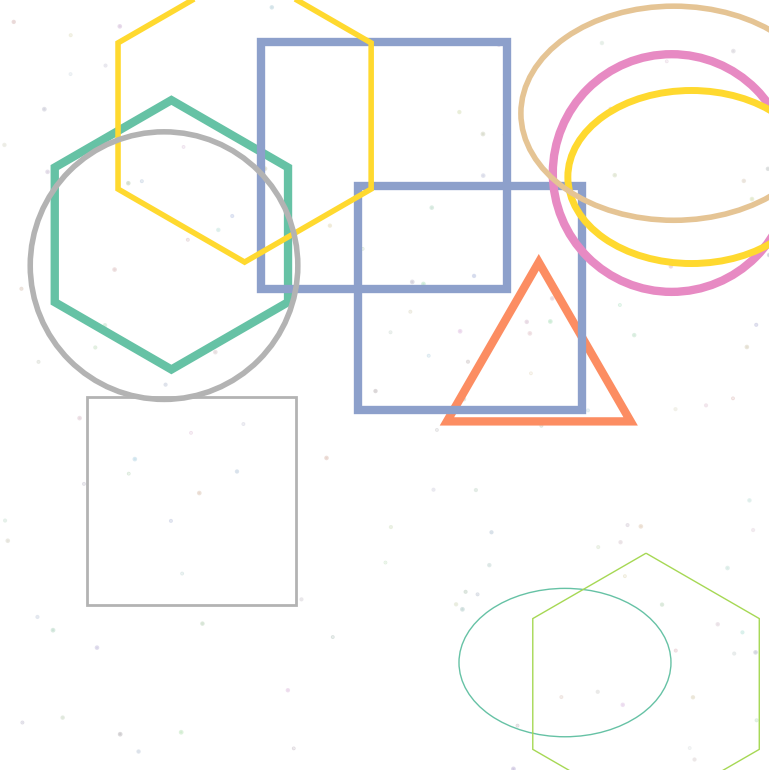[{"shape": "hexagon", "thickness": 3, "radius": 0.87, "center": [0.223, 0.695]}, {"shape": "oval", "thickness": 0.5, "radius": 0.69, "center": [0.734, 0.14]}, {"shape": "triangle", "thickness": 3, "radius": 0.69, "center": [0.7, 0.522]}, {"shape": "square", "thickness": 3, "radius": 0.8, "center": [0.499, 0.785]}, {"shape": "square", "thickness": 3, "radius": 0.73, "center": [0.61, 0.613]}, {"shape": "circle", "thickness": 3, "radius": 0.77, "center": [0.872, 0.775]}, {"shape": "hexagon", "thickness": 0.5, "radius": 0.85, "center": [0.839, 0.112]}, {"shape": "oval", "thickness": 2.5, "radius": 0.8, "center": [0.898, 0.77]}, {"shape": "hexagon", "thickness": 2, "radius": 0.95, "center": [0.318, 0.849]}, {"shape": "oval", "thickness": 2, "radius": 0.99, "center": [0.875, 0.853]}, {"shape": "square", "thickness": 1, "radius": 0.68, "center": [0.248, 0.349]}, {"shape": "circle", "thickness": 2, "radius": 0.87, "center": [0.213, 0.655]}]